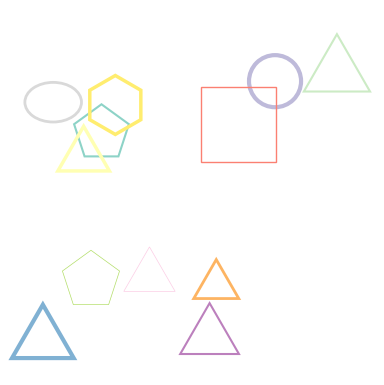[{"shape": "pentagon", "thickness": 1.5, "radius": 0.37, "center": [0.264, 0.654]}, {"shape": "triangle", "thickness": 2.5, "radius": 0.39, "center": [0.217, 0.595]}, {"shape": "circle", "thickness": 3, "radius": 0.34, "center": [0.714, 0.789]}, {"shape": "square", "thickness": 1, "radius": 0.48, "center": [0.62, 0.677]}, {"shape": "triangle", "thickness": 3, "radius": 0.46, "center": [0.111, 0.116]}, {"shape": "triangle", "thickness": 2, "radius": 0.34, "center": [0.562, 0.258]}, {"shape": "pentagon", "thickness": 0.5, "radius": 0.39, "center": [0.236, 0.272]}, {"shape": "triangle", "thickness": 0.5, "radius": 0.39, "center": [0.388, 0.282]}, {"shape": "oval", "thickness": 2, "radius": 0.37, "center": [0.138, 0.735]}, {"shape": "triangle", "thickness": 1.5, "radius": 0.44, "center": [0.544, 0.125]}, {"shape": "triangle", "thickness": 1.5, "radius": 0.5, "center": [0.875, 0.812]}, {"shape": "hexagon", "thickness": 2.5, "radius": 0.38, "center": [0.3, 0.727]}]